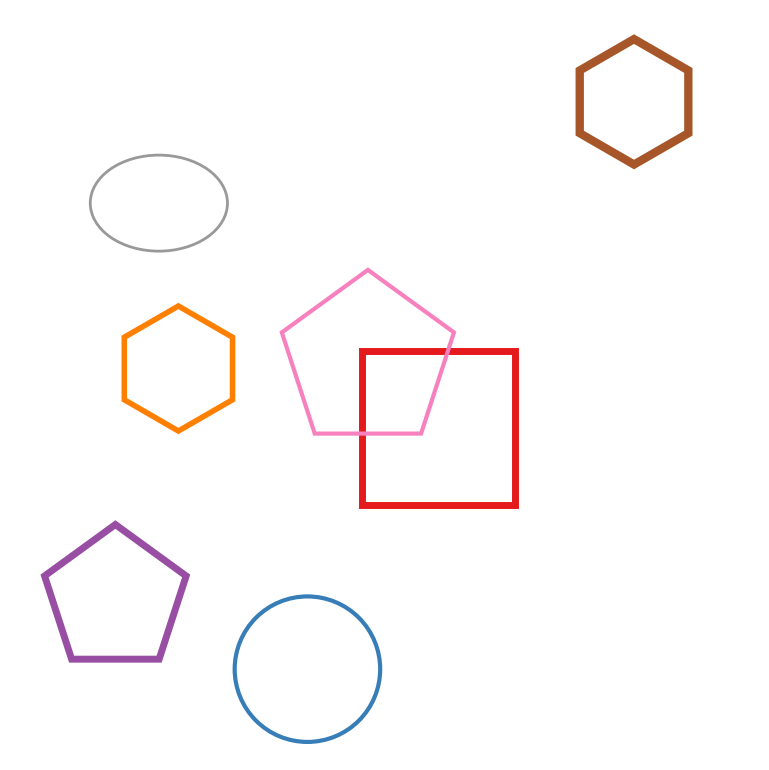[{"shape": "square", "thickness": 2.5, "radius": 0.5, "center": [0.569, 0.444]}, {"shape": "circle", "thickness": 1.5, "radius": 0.47, "center": [0.399, 0.131]}, {"shape": "pentagon", "thickness": 2.5, "radius": 0.48, "center": [0.15, 0.222]}, {"shape": "hexagon", "thickness": 2, "radius": 0.41, "center": [0.232, 0.521]}, {"shape": "hexagon", "thickness": 3, "radius": 0.41, "center": [0.823, 0.868]}, {"shape": "pentagon", "thickness": 1.5, "radius": 0.59, "center": [0.478, 0.532]}, {"shape": "oval", "thickness": 1, "radius": 0.45, "center": [0.206, 0.736]}]